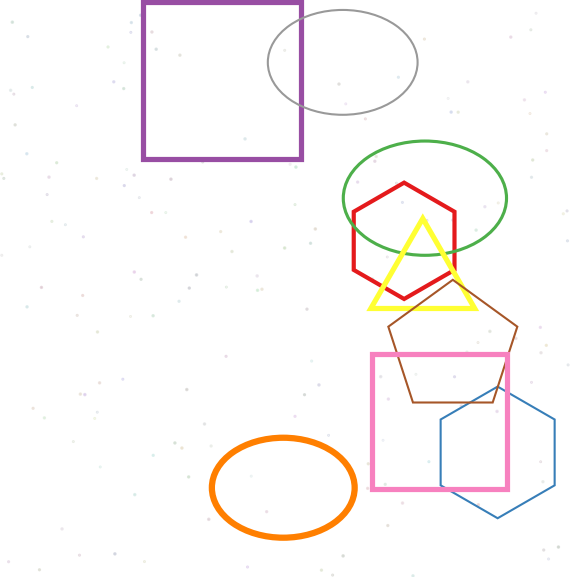[{"shape": "hexagon", "thickness": 2, "radius": 0.5, "center": [0.7, 0.582]}, {"shape": "hexagon", "thickness": 1, "radius": 0.57, "center": [0.862, 0.216]}, {"shape": "oval", "thickness": 1.5, "radius": 0.71, "center": [0.736, 0.656]}, {"shape": "square", "thickness": 2.5, "radius": 0.68, "center": [0.384, 0.86]}, {"shape": "oval", "thickness": 3, "radius": 0.62, "center": [0.491, 0.155]}, {"shape": "triangle", "thickness": 2.5, "radius": 0.52, "center": [0.732, 0.517]}, {"shape": "pentagon", "thickness": 1, "radius": 0.59, "center": [0.784, 0.397]}, {"shape": "square", "thickness": 2.5, "radius": 0.58, "center": [0.76, 0.269]}, {"shape": "oval", "thickness": 1, "radius": 0.65, "center": [0.593, 0.891]}]